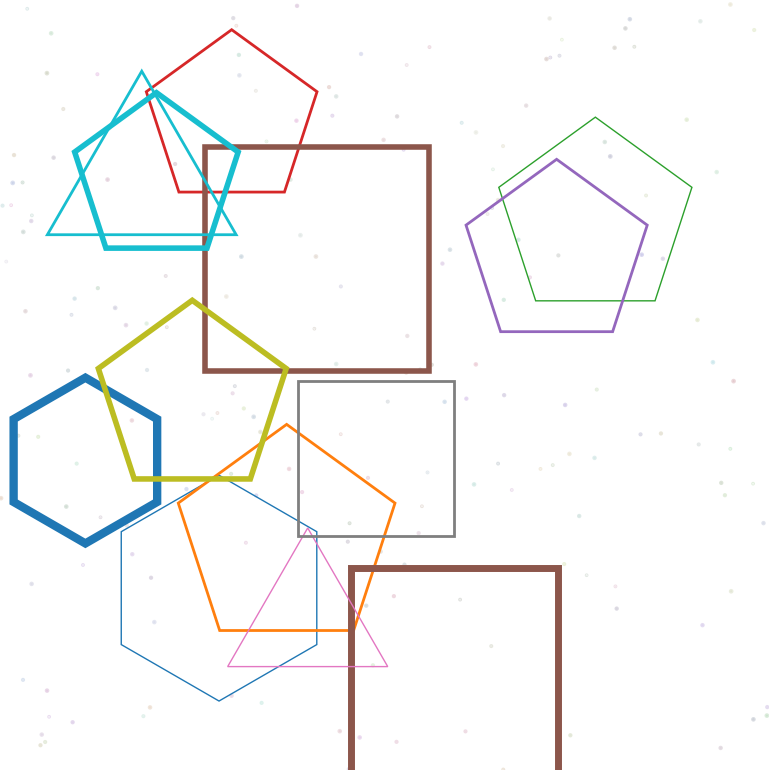[{"shape": "hexagon", "thickness": 3, "radius": 0.54, "center": [0.111, 0.402]}, {"shape": "hexagon", "thickness": 0.5, "radius": 0.73, "center": [0.284, 0.236]}, {"shape": "pentagon", "thickness": 1, "radius": 0.74, "center": [0.372, 0.301]}, {"shape": "pentagon", "thickness": 0.5, "radius": 0.66, "center": [0.773, 0.716]}, {"shape": "pentagon", "thickness": 1, "radius": 0.58, "center": [0.301, 0.845]}, {"shape": "pentagon", "thickness": 1, "radius": 0.62, "center": [0.723, 0.669]}, {"shape": "square", "thickness": 2, "radius": 0.73, "center": [0.411, 0.663]}, {"shape": "square", "thickness": 2.5, "radius": 0.67, "center": [0.59, 0.128]}, {"shape": "triangle", "thickness": 0.5, "radius": 0.6, "center": [0.4, 0.194]}, {"shape": "square", "thickness": 1, "radius": 0.5, "center": [0.488, 0.405]}, {"shape": "pentagon", "thickness": 2, "radius": 0.64, "center": [0.25, 0.482]}, {"shape": "pentagon", "thickness": 2, "radius": 0.56, "center": [0.203, 0.768]}, {"shape": "triangle", "thickness": 1, "radius": 0.71, "center": [0.184, 0.766]}]